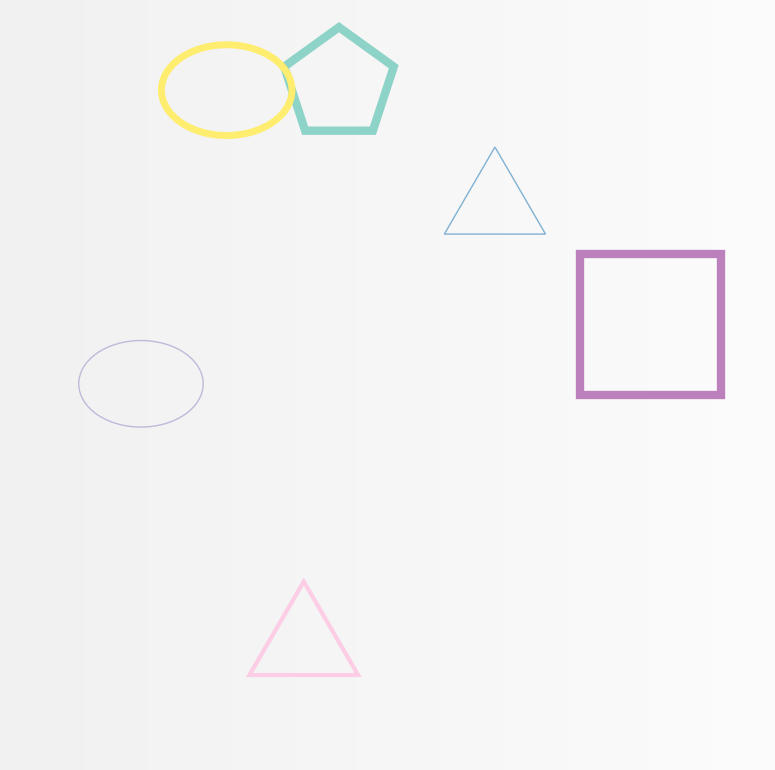[{"shape": "pentagon", "thickness": 3, "radius": 0.37, "center": [0.437, 0.89]}, {"shape": "oval", "thickness": 0.5, "radius": 0.4, "center": [0.182, 0.502]}, {"shape": "triangle", "thickness": 0.5, "radius": 0.38, "center": [0.639, 0.734]}, {"shape": "triangle", "thickness": 1.5, "radius": 0.4, "center": [0.392, 0.164]}, {"shape": "square", "thickness": 3, "radius": 0.46, "center": [0.839, 0.579]}, {"shape": "oval", "thickness": 2.5, "radius": 0.42, "center": [0.293, 0.883]}]